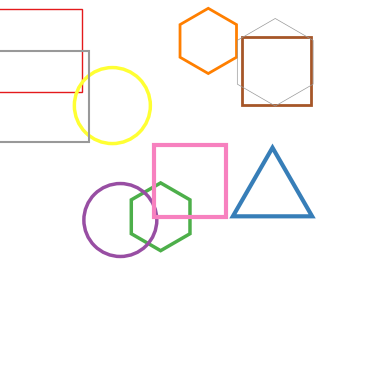[{"shape": "square", "thickness": 1, "radius": 0.54, "center": [0.105, 0.868]}, {"shape": "triangle", "thickness": 3, "radius": 0.59, "center": [0.708, 0.498]}, {"shape": "hexagon", "thickness": 2.5, "radius": 0.44, "center": [0.417, 0.437]}, {"shape": "circle", "thickness": 2.5, "radius": 0.47, "center": [0.313, 0.429]}, {"shape": "hexagon", "thickness": 2, "radius": 0.42, "center": [0.541, 0.894]}, {"shape": "circle", "thickness": 2.5, "radius": 0.49, "center": [0.292, 0.726]}, {"shape": "square", "thickness": 2, "radius": 0.45, "center": [0.719, 0.815]}, {"shape": "square", "thickness": 3, "radius": 0.47, "center": [0.494, 0.53]}, {"shape": "square", "thickness": 1.5, "radius": 0.59, "center": [0.112, 0.749]}, {"shape": "hexagon", "thickness": 0.5, "radius": 0.57, "center": [0.715, 0.838]}]